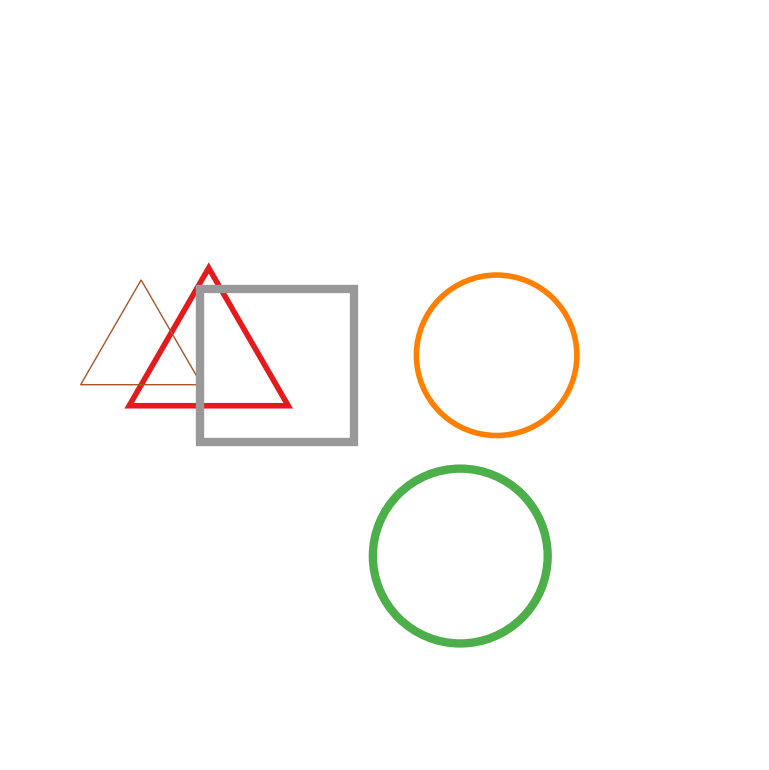[{"shape": "triangle", "thickness": 2, "radius": 0.6, "center": [0.271, 0.533]}, {"shape": "circle", "thickness": 3, "radius": 0.57, "center": [0.598, 0.278]}, {"shape": "circle", "thickness": 2, "radius": 0.52, "center": [0.645, 0.539]}, {"shape": "triangle", "thickness": 0.5, "radius": 0.45, "center": [0.183, 0.546]}, {"shape": "square", "thickness": 3, "radius": 0.5, "center": [0.36, 0.525]}]